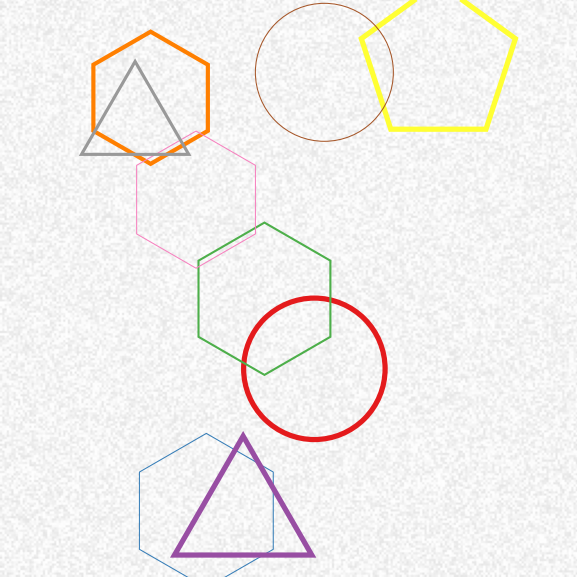[{"shape": "circle", "thickness": 2.5, "radius": 0.61, "center": [0.544, 0.36]}, {"shape": "hexagon", "thickness": 0.5, "radius": 0.67, "center": [0.357, 0.115]}, {"shape": "hexagon", "thickness": 1, "radius": 0.66, "center": [0.458, 0.482]}, {"shape": "triangle", "thickness": 2.5, "radius": 0.69, "center": [0.421, 0.107]}, {"shape": "hexagon", "thickness": 2, "radius": 0.57, "center": [0.261, 0.83]}, {"shape": "pentagon", "thickness": 2.5, "radius": 0.7, "center": [0.759, 0.889]}, {"shape": "circle", "thickness": 0.5, "radius": 0.6, "center": [0.562, 0.874]}, {"shape": "hexagon", "thickness": 0.5, "radius": 0.59, "center": [0.339, 0.653]}, {"shape": "triangle", "thickness": 1.5, "radius": 0.54, "center": [0.234, 0.785]}]